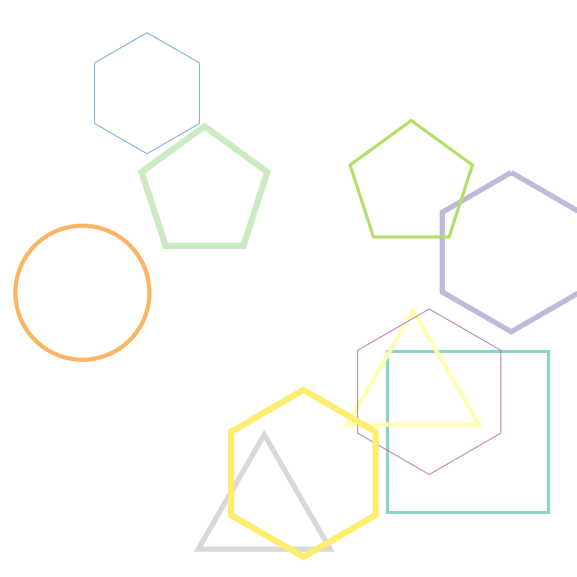[{"shape": "square", "thickness": 1.5, "radius": 0.7, "center": [0.81, 0.251]}, {"shape": "triangle", "thickness": 2, "radius": 0.66, "center": [0.716, 0.33]}, {"shape": "hexagon", "thickness": 2.5, "radius": 0.69, "center": [0.885, 0.563]}, {"shape": "hexagon", "thickness": 0.5, "radius": 0.52, "center": [0.255, 0.838]}, {"shape": "circle", "thickness": 2, "radius": 0.58, "center": [0.143, 0.492]}, {"shape": "pentagon", "thickness": 1.5, "radius": 0.56, "center": [0.712, 0.679]}, {"shape": "triangle", "thickness": 2.5, "radius": 0.66, "center": [0.458, 0.114]}, {"shape": "hexagon", "thickness": 0.5, "radius": 0.72, "center": [0.743, 0.321]}, {"shape": "pentagon", "thickness": 3, "radius": 0.57, "center": [0.354, 0.666]}, {"shape": "hexagon", "thickness": 3, "radius": 0.72, "center": [0.525, 0.179]}]